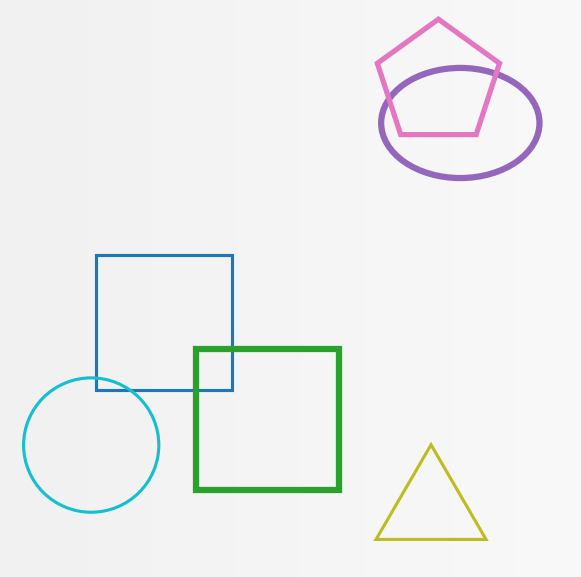[{"shape": "square", "thickness": 1.5, "radius": 0.59, "center": [0.283, 0.441]}, {"shape": "square", "thickness": 3, "radius": 0.61, "center": [0.46, 0.273]}, {"shape": "oval", "thickness": 3, "radius": 0.68, "center": [0.792, 0.786]}, {"shape": "pentagon", "thickness": 2.5, "radius": 0.55, "center": [0.754, 0.855]}, {"shape": "triangle", "thickness": 1.5, "radius": 0.55, "center": [0.742, 0.12]}, {"shape": "circle", "thickness": 1.5, "radius": 0.58, "center": [0.157, 0.228]}]